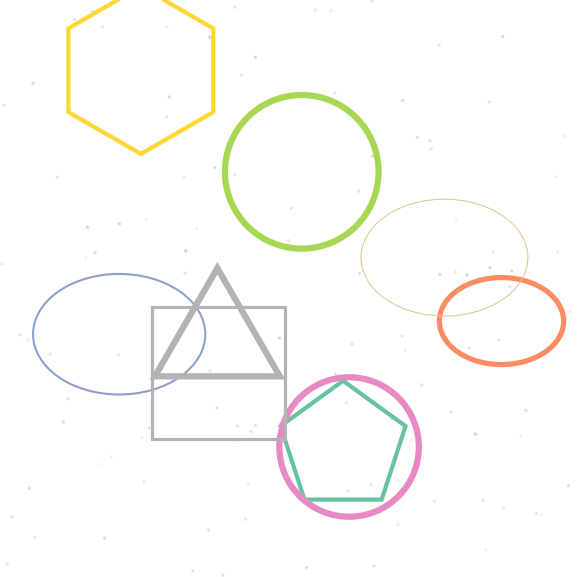[{"shape": "pentagon", "thickness": 2, "radius": 0.57, "center": [0.594, 0.226]}, {"shape": "oval", "thickness": 2.5, "radius": 0.54, "center": [0.868, 0.443]}, {"shape": "oval", "thickness": 1, "radius": 0.75, "center": [0.206, 0.42]}, {"shape": "circle", "thickness": 3, "radius": 0.6, "center": [0.604, 0.225]}, {"shape": "circle", "thickness": 3, "radius": 0.67, "center": [0.523, 0.702]}, {"shape": "hexagon", "thickness": 2, "radius": 0.72, "center": [0.244, 0.877]}, {"shape": "oval", "thickness": 0.5, "radius": 0.72, "center": [0.77, 0.553]}, {"shape": "triangle", "thickness": 3, "radius": 0.62, "center": [0.376, 0.41]}, {"shape": "square", "thickness": 1.5, "radius": 0.57, "center": [0.378, 0.353]}]